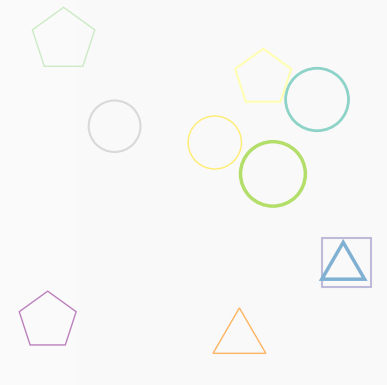[{"shape": "circle", "thickness": 2, "radius": 0.41, "center": [0.818, 0.742]}, {"shape": "pentagon", "thickness": 1.5, "radius": 0.38, "center": [0.679, 0.797]}, {"shape": "square", "thickness": 1.5, "radius": 0.32, "center": [0.895, 0.319]}, {"shape": "triangle", "thickness": 2.5, "radius": 0.32, "center": [0.886, 0.307]}, {"shape": "triangle", "thickness": 1, "radius": 0.39, "center": [0.618, 0.122]}, {"shape": "circle", "thickness": 2.5, "radius": 0.42, "center": [0.704, 0.548]}, {"shape": "circle", "thickness": 1.5, "radius": 0.33, "center": [0.296, 0.672]}, {"shape": "pentagon", "thickness": 1, "radius": 0.39, "center": [0.123, 0.166]}, {"shape": "pentagon", "thickness": 1, "radius": 0.42, "center": [0.164, 0.896]}, {"shape": "circle", "thickness": 1, "radius": 0.34, "center": [0.554, 0.63]}]